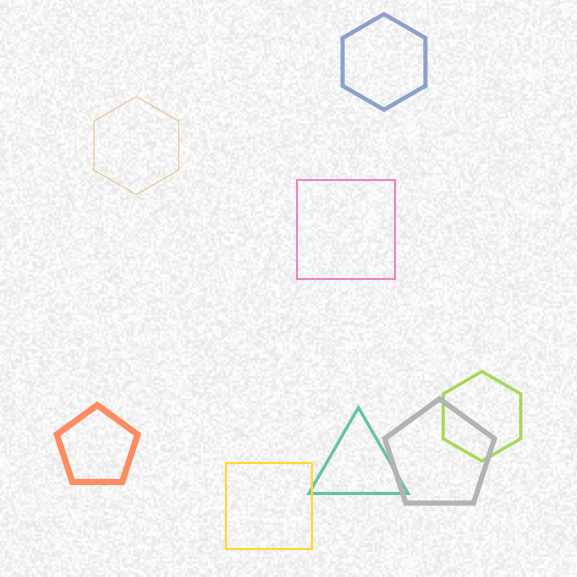[{"shape": "triangle", "thickness": 1.5, "radius": 0.5, "center": [0.621, 0.194]}, {"shape": "pentagon", "thickness": 3, "radius": 0.37, "center": [0.168, 0.224]}, {"shape": "hexagon", "thickness": 2, "radius": 0.41, "center": [0.665, 0.892]}, {"shape": "square", "thickness": 1, "radius": 0.43, "center": [0.599, 0.602]}, {"shape": "hexagon", "thickness": 1.5, "radius": 0.39, "center": [0.835, 0.278]}, {"shape": "square", "thickness": 1, "radius": 0.37, "center": [0.466, 0.123]}, {"shape": "hexagon", "thickness": 0.5, "radius": 0.42, "center": [0.236, 0.747]}, {"shape": "pentagon", "thickness": 2.5, "radius": 0.5, "center": [0.761, 0.209]}]